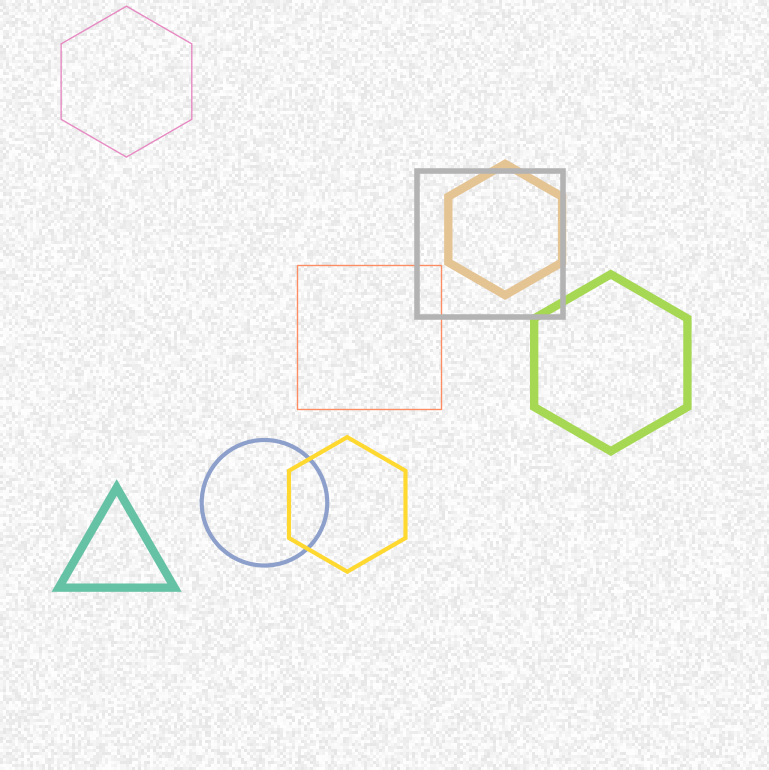[{"shape": "triangle", "thickness": 3, "radius": 0.43, "center": [0.152, 0.28]}, {"shape": "square", "thickness": 0.5, "radius": 0.47, "center": [0.48, 0.563]}, {"shape": "circle", "thickness": 1.5, "radius": 0.41, "center": [0.343, 0.347]}, {"shape": "hexagon", "thickness": 0.5, "radius": 0.49, "center": [0.164, 0.894]}, {"shape": "hexagon", "thickness": 3, "radius": 0.57, "center": [0.793, 0.529]}, {"shape": "hexagon", "thickness": 1.5, "radius": 0.44, "center": [0.451, 0.345]}, {"shape": "hexagon", "thickness": 3, "radius": 0.43, "center": [0.656, 0.702]}, {"shape": "square", "thickness": 2, "radius": 0.48, "center": [0.636, 0.683]}]